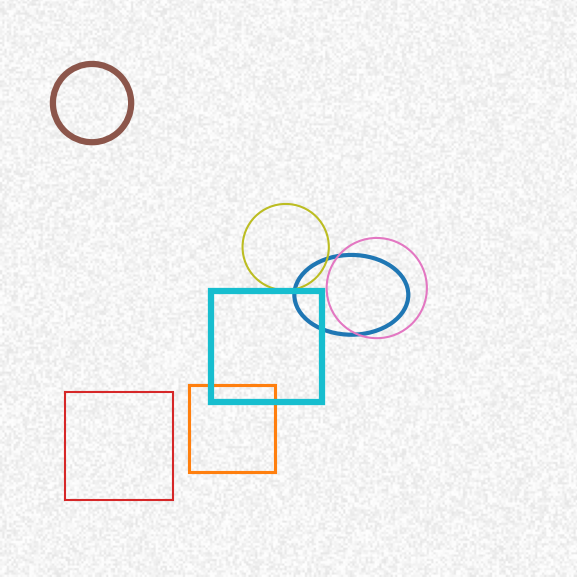[{"shape": "oval", "thickness": 2, "radius": 0.49, "center": [0.608, 0.489]}, {"shape": "square", "thickness": 1.5, "radius": 0.38, "center": [0.402, 0.257]}, {"shape": "square", "thickness": 1, "radius": 0.47, "center": [0.205, 0.227]}, {"shape": "circle", "thickness": 3, "radius": 0.34, "center": [0.159, 0.821]}, {"shape": "circle", "thickness": 1, "radius": 0.43, "center": [0.652, 0.5]}, {"shape": "circle", "thickness": 1, "radius": 0.37, "center": [0.495, 0.571]}, {"shape": "square", "thickness": 3, "radius": 0.48, "center": [0.461, 0.399]}]